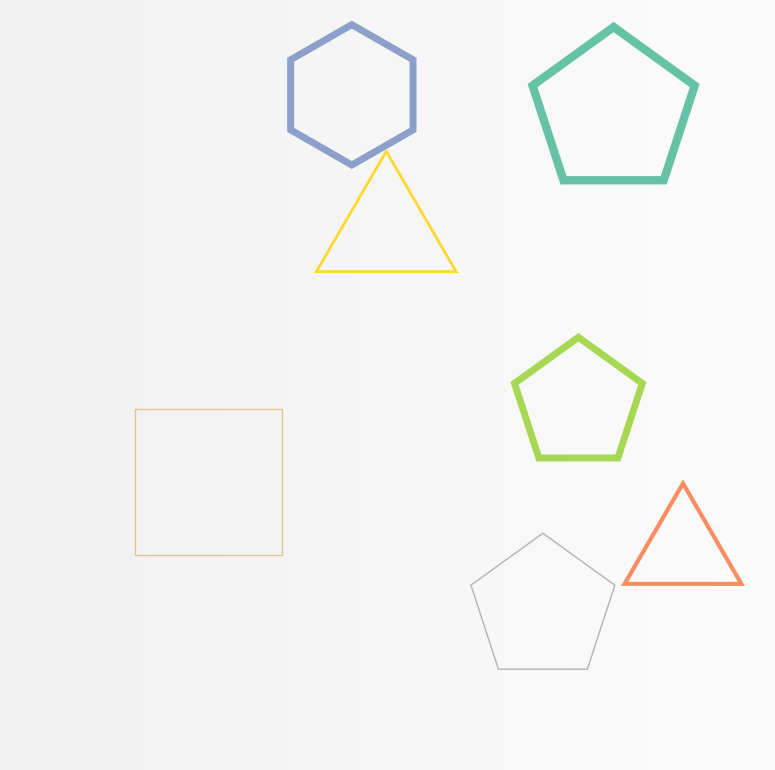[{"shape": "pentagon", "thickness": 3, "radius": 0.55, "center": [0.792, 0.855]}, {"shape": "triangle", "thickness": 1.5, "radius": 0.44, "center": [0.881, 0.285]}, {"shape": "hexagon", "thickness": 2.5, "radius": 0.46, "center": [0.454, 0.877]}, {"shape": "pentagon", "thickness": 2.5, "radius": 0.43, "center": [0.746, 0.475]}, {"shape": "triangle", "thickness": 1, "radius": 0.52, "center": [0.498, 0.699]}, {"shape": "square", "thickness": 0.5, "radius": 0.47, "center": [0.269, 0.374]}, {"shape": "pentagon", "thickness": 0.5, "radius": 0.49, "center": [0.701, 0.21]}]